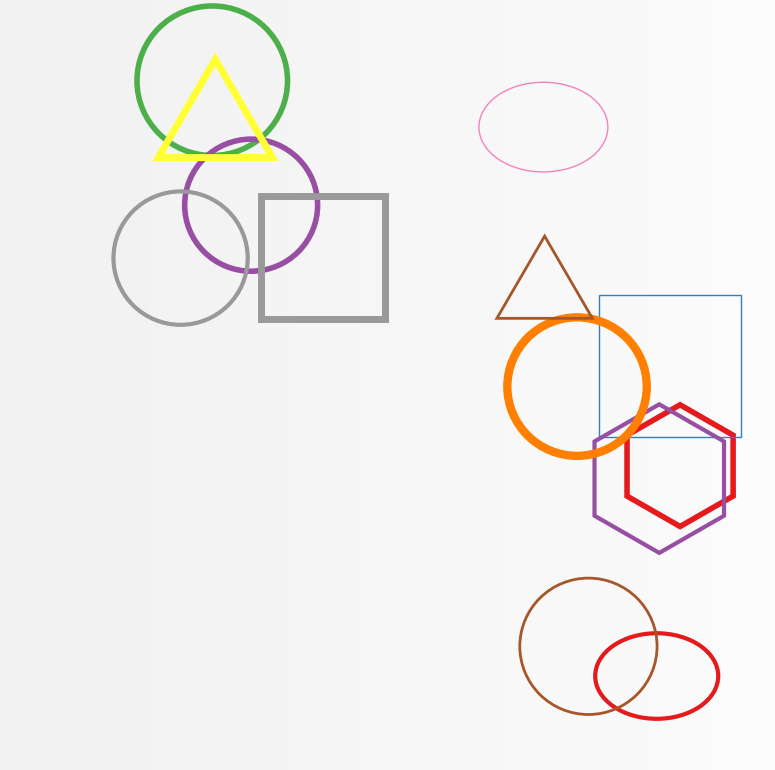[{"shape": "hexagon", "thickness": 2, "radius": 0.4, "center": [0.878, 0.395]}, {"shape": "oval", "thickness": 1.5, "radius": 0.4, "center": [0.847, 0.122]}, {"shape": "square", "thickness": 0.5, "radius": 0.46, "center": [0.865, 0.525]}, {"shape": "circle", "thickness": 2, "radius": 0.49, "center": [0.274, 0.895]}, {"shape": "circle", "thickness": 2, "radius": 0.43, "center": [0.324, 0.734]}, {"shape": "hexagon", "thickness": 1.5, "radius": 0.48, "center": [0.851, 0.378]}, {"shape": "circle", "thickness": 3, "radius": 0.45, "center": [0.745, 0.498]}, {"shape": "triangle", "thickness": 2.5, "radius": 0.43, "center": [0.278, 0.838]}, {"shape": "triangle", "thickness": 1, "radius": 0.36, "center": [0.703, 0.622]}, {"shape": "circle", "thickness": 1, "radius": 0.44, "center": [0.759, 0.161]}, {"shape": "oval", "thickness": 0.5, "radius": 0.42, "center": [0.701, 0.835]}, {"shape": "circle", "thickness": 1.5, "radius": 0.43, "center": [0.233, 0.665]}, {"shape": "square", "thickness": 2.5, "radius": 0.4, "center": [0.416, 0.666]}]